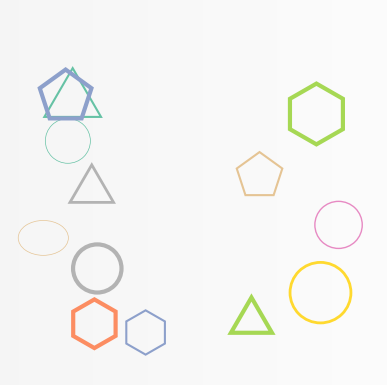[{"shape": "circle", "thickness": 0.5, "radius": 0.29, "center": [0.175, 0.634]}, {"shape": "triangle", "thickness": 1.5, "radius": 0.42, "center": [0.188, 0.739]}, {"shape": "hexagon", "thickness": 3, "radius": 0.32, "center": [0.244, 0.159]}, {"shape": "pentagon", "thickness": 3, "radius": 0.35, "center": [0.169, 0.749]}, {"shape": "hexagon", "thickness": 1.5, "radius": 0.29, "center": [0.376, 0.136]}, {"shape": "circle", "thickness": 1, "radius": 0.31, "center": [0.874, 0.416]}, {"shape": "triangle", "thickness": 3, "radius": 0.31, "center": [0.649, 0.166]}, {"shape": "hexagon", "thickness": 3, "radius": 0.39, "center": [0.817, 0.704]}, {"shape": "circle", "thickness": 2, "radius": 0.39, "center": [0.827, 0.24]}, {"shape": "pentagon", "thickness": 1.5, "radius": 0.31, "center": [0.67, 0.543]}, {"shape": "oval", "thickness": 0.5, "radius": 0.32, "center": [0.112, 0.382]}, {"shape": "triangle", "thickness": 2, "radius": 0.32, "center": [0.237, 0.507]}, {"shape": "circle", "thickness": 3, "radius": 0.31, "center": [0.251, 0.303]}]